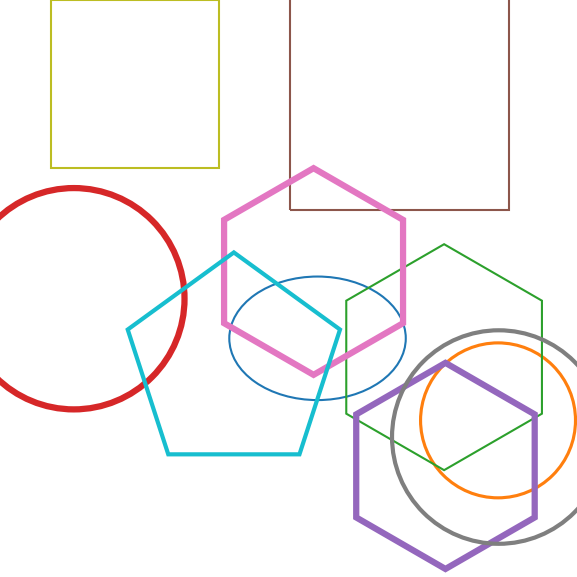[{"shape": "oval", "thickness": 1, "radius": 0.76, "center": [0.55, 0.413]}, {"shape": "circle", "thickness": 1.5, "radius": 0.67, "center": [0.862, 0.271]}, {"shape": "hexagon", "thickness": 1, "radius": 0.98, "center": [0.769, 0.381]}, {"shape": "circle", "thickness": 3, "radius": 0.96, "center": [0.128, 0.482]}, {"shape": "hexagon", "thickness": 3, "radius": 0.89, "center": [0.771, 0.192]}, {"shape": "square", "thickness": 1, "radius": 0.95, "center": [0.692, 0.825]}, {"shape": "hexagon", "thickness": 3, "radius": 0.89, "center": [0.543, 0.529]}, {"shape": "circle", "thickness": 2, "radius": 0.92, "center": [0.864, 0.242]}, {"shape": "square", "thickness": 1, "radius": 0.73, "center": [0.234, 0.853]}, {"shape": "pentagon", "thickness": 2, "radius": 0.97, "center": [0.405, 0.369]}]